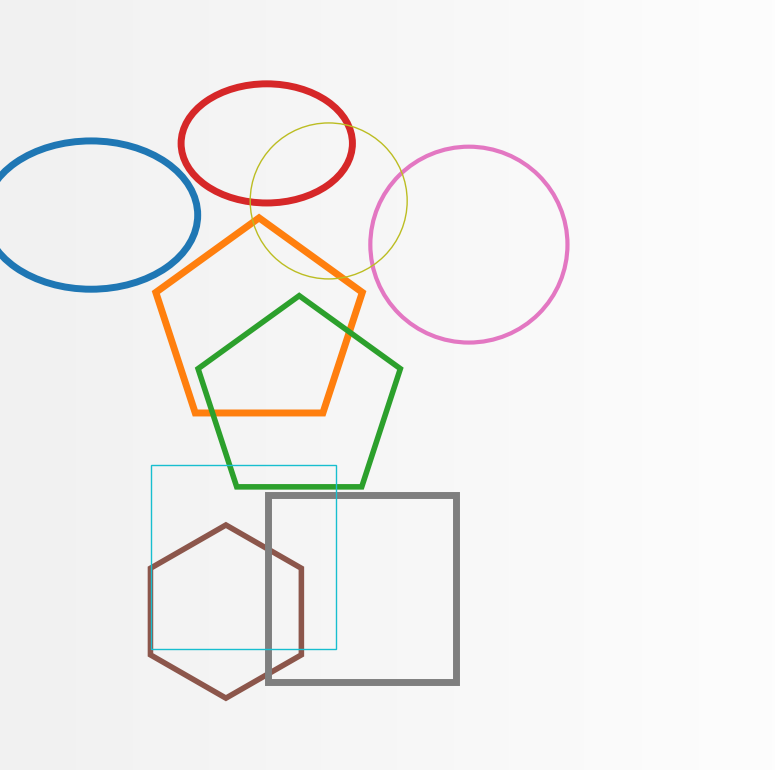[{"shape": "oval", "thickness": 2.5, "radius": 0.69, "center": [0.118, 0.721]}, {"shape": "pentagon", "thickness": 2.5, "radius": 0.7, "center": [0.334, 0.577]}, {"shape": "pentagon", "thickness": 2, "radius": 0.69, "center": [0.386, 0.479]}, {"shape": "oval", "thickness": 2.5, "radius": 0.55, "center": [0.344, 0.814]}, {"shape": "hexagon", "thickness": 2, "radius": 0.56, "center": [0.292, 0.206]}, {"shape": "circle", "thickness": 1.5, "radius": 0.64, "center": [0.605, 0.682]}, {"shape": "square", "thickness": 2.5, "radius": 0.61, "center": [0.467, 0.236]}, {"shape": "circle", "thickness": 0.5, "radius": 0.51, "center": [0.424, 0.739]}, {"shape": "square", "thickness": 0.5, "radius": 0.6, "center": [0.315, 0.277]}]